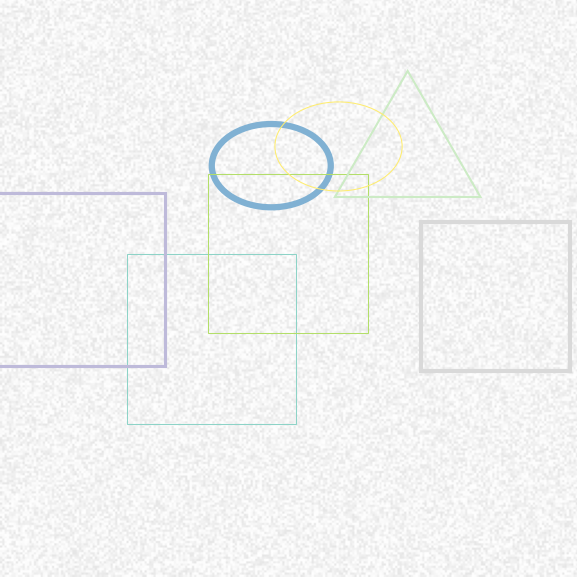[{"shape": "square", "thickness": 0.5, "radius": 0.73, "center": [0.366, 0.412]}, {"shape": "square", "thickness": 1.5, "radius": 0.75, "center": [0.136, 0.516]}, {"shape": "oval", "thickness": 3, "radius": 0.52, "center": [0.47, 0.712]}, {"shape": "square", "thickness": 0.5, "radius": 0.69, "center": [0.499, 0.56]}, {"shape": "square", "thickness": 2, "radius": 0.65, "center": [0.858, 0.485]}, {"shape": "triangle", "thickness": 1, "radius": 0.73, "center": [0.706, 0.731]}, {"shape": "oval", "thickness": 0.5, "radius": 0.55, "center": [0.586, 0.746]}]